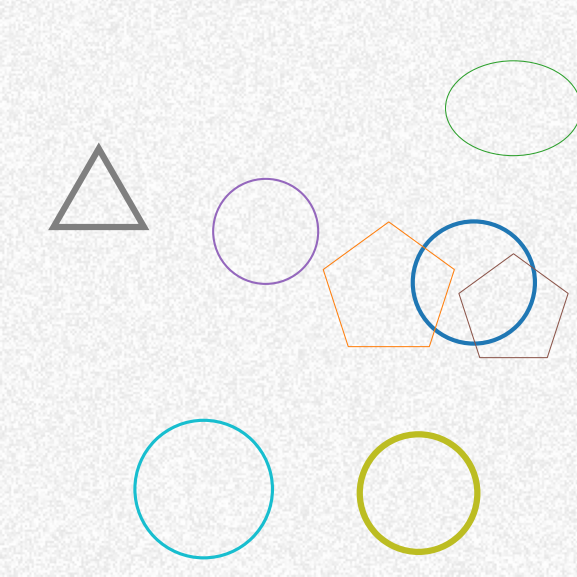[{"shape": "circle", "thickness": 2, "radius": 0.53, "center": [0.821, 0.51]}, {"shape": "pentagon", "thickness": 0.5, "radius": 0.6, "center": [0.673, 0.495]}, {"shape": "oval", "thickness": 0.5, "radius": 0.59, "center": [0.889, 0.812]}, {"shape": "circle", "thickness": 1, "radius": 0.45, "center": [0.46, 0.598]}, {"shape": "pentagon", "thickness": 0.5, "radius": 0.5, "center": [0.889, 0.46]}, {"shape": "triangle", "thickness": 3, "radius": 0.45, "center": [0.171, 0.651]}, {"shape": "circle", "thickness": 3, "radius": 0.51, "center": [0.725, 0.145]}, {"shape": "circle", "thickness": 1.5, "radius": 0.6, "center": [0.353, 0.152]}]